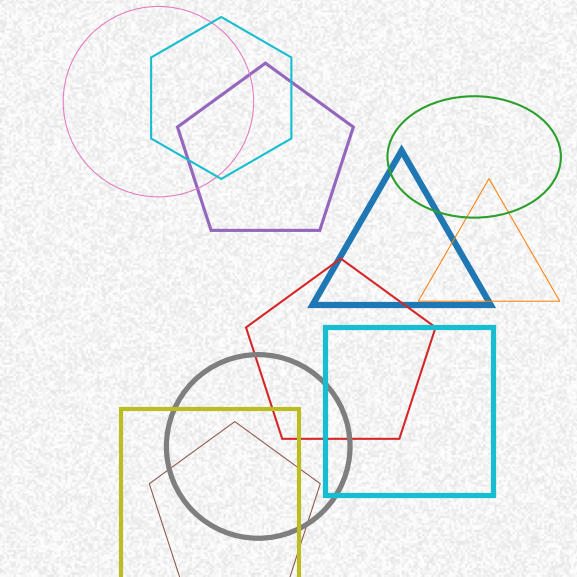[{"shape": "triangle", "thickness": 3, "radius": 0.89, "center": [0.695, 0.56]}, {"shape": "triangle", "thickness": 0.5, "radius": 0.71, "center": [0.847, 0.548]}, {"shape": "oval", "thickness": 1, "radius": 0.75, "center": [0.821, 0.727]}, {"shape": "pentagon", "thickness": 1, "radius": 0.86, "center": [0.59, 0.379]}, {"shape": "pentagon", "thickness": 1.5, "radius": 0.8, "center": [0.46, 0.73]}, {"shape": "pentagon", "thickness": 0.5, "radius": 0.78, "center": [0.407, 0.113]}, {"shape": "circle", "thickness": 0.5, "radius": 0.82, "center": [0.274, 0.823]}, {"shape": "circle", "thickness": 2.5, "radius": 0.79, "center": [0.447, 0.226]}, {"shape": "square", "thickness": 2, "radius": 0.77, "center": [0.363, 0.137]}, {"shape": "hexagon", "thickness": 1, "radius": 0.7, "center": [0.383, 0.829]}, {"shape": "square", "thickness": 2.5, "radius": 0.73, "center": [0.709, 0.288]}]